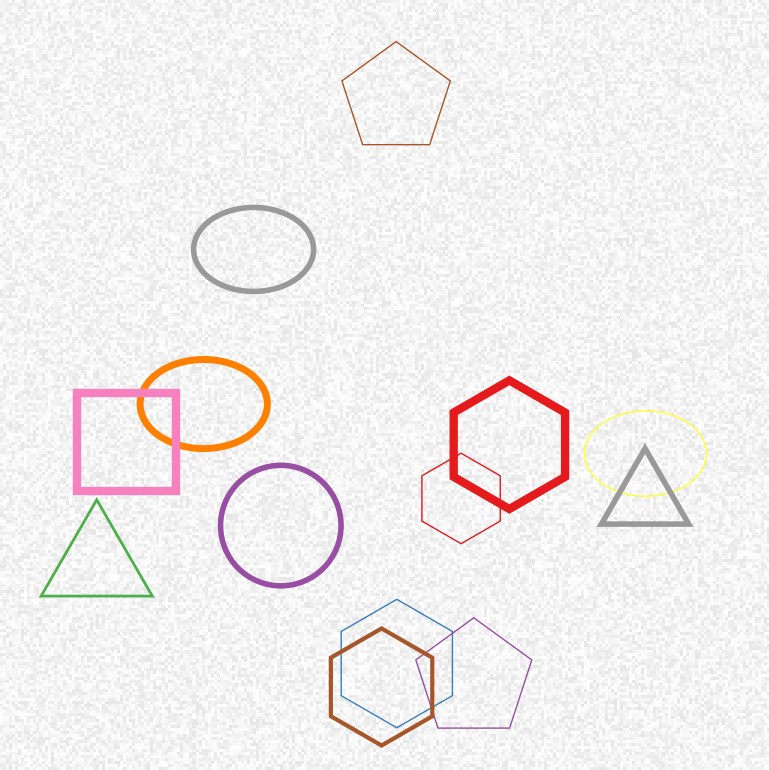[{"shape": "hexagon", "thickness": 3, "radius": 0.42, "center": [0.662, 0.422]}, {"shape": "hexagon", "thickness": 0.5, "radius": 0.29, "center": [0.599, 0.353]}, {"shape": "hexagon", "thickness": 0.5, "radius": 0.42, "center": [0.515, 0.138]}, {"shape": "triangle", "thickness": 1, "radius": 0.42, "center": [0.126, 0.268]}, {"shape": "pentagon", "thickness": 0.5, "radius": 0.4, "center": [0.615, 0.118]}, {"shape": "circle", "thickness": 2, "radius": 0.39, "center": [0.365, 0.317]}, {"shape": "oval", "thickness": 2.5, "radius": 0.41, "center": [0.265, 0.475]}, {"shape": "oval", "thickness": 0.5, "radius": 0.4, "center": [0.838, 0.411]}, {"shape": "hexagon", "thickness": 1.5, "radius": 0.38, "center": [0.496, 0.108]}, {"shape": "pentagon", "thickness": 0.5, "radius": 0.37, "center": [0.514, 0.872]}, {"shape": "square", "thickness": 3, "radius": 0.32, "center": [0.164, 0.426]}, {"shape": "oval", "thickness": 2, "radius": 0.39, "center": [0.329, 0.676]}, {"shape": "triangle", "thickness": 2, "radius": 0.33, "center": [0.838, 0.352]}]